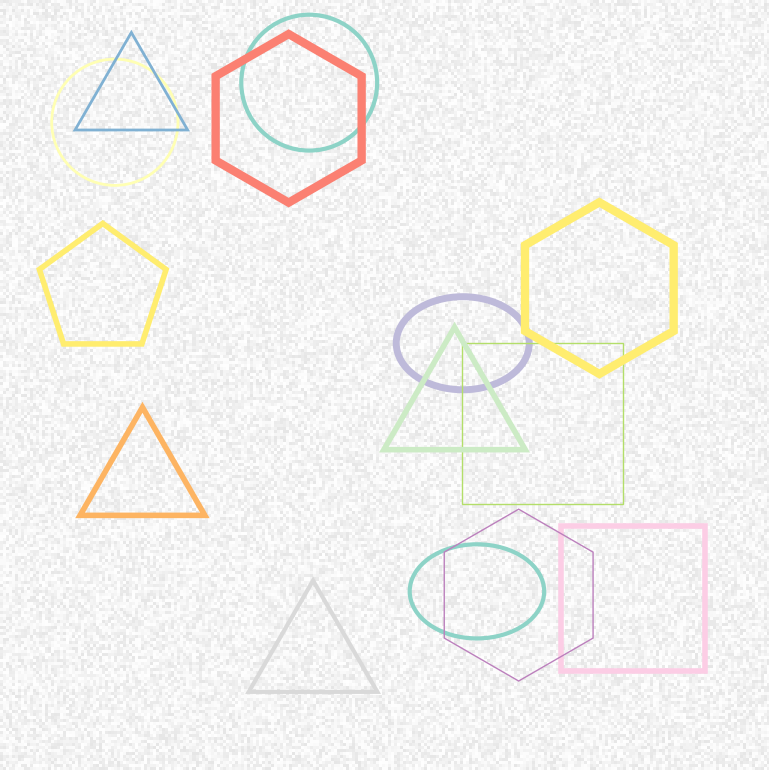[{"shape": "circle", "thickness": 1.5, "radius": 0.44, "center": [0.402, 0.893]}, {"shape": "oval", "thickness": 1.5, "radius": 0.44, "center": [0.619, 0.232]}, {"shape": "circle", "thickness": 1, "radius": 0.41, "center": [0.149, 0.841]}, {"shape": "oval", "thickness": 2.5, "radius": 0.43, "center": [0.601, 0.554]}, {"shape": "hexagon", "thickness": 3, "radius": 0.55, "center": [0.375, 0.846]}, {"shape": "triangle", "thickness": 1, "radius": 0.42, "center": [0.171, 0.873]}, {"shape": "triangle", "thickness": 2, "radius": 0.47, "center": [0.185, 0.377]}, {"shape": "square", "thickness": 0.5, "radius": 0.52, "center": [0.704, 0.45]}, {"shape": "square", "thickness": 2, "radius": 0.47, "center": [0.822, 0.223]}, {"shape": "triangle", "thickness": 1.5, "radius": 0.48, "center": [0.407, 0.15]}, {"shape": "hexagon", "thickness": 0.5, "radius": 0.56, "center": [0.674, 0.227]}, {"shape": "triangle", "thickness": 2, "radius": 0.53, "center": [0.59, 0.469]}, {"shape": "pentagon", "thickness": 2, "radius": 0.43, "center": [0.133, 0.623]}, {"shape": "hexagon", "thickness": 3, "radius": 0.56, "center": [0.778, 0.626]}]